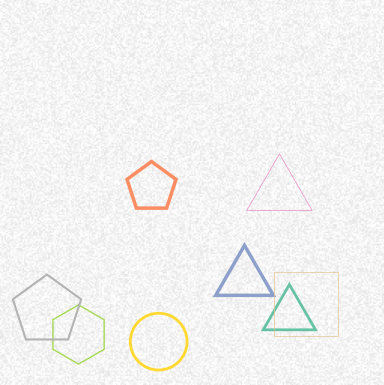[{"shape": "triangle", "thickness": 2, "radius": 0.39, "center": [0.752, 0.183]}, {"shape": "pentagon", "thickness": 2.5, "radius": 0.33, "center": [0.394, 0.514]}, {"shape": "triangle", "thickness": 2.5, "radius": 0.43, "center": [0.635, 0.276]}, {"shape": "triangle", "thickness": 0.5, "radius": 0.49, "center": [0.726, 0.502]}, {"shape": "hexagon", "thickness": 1, "radius": 0.38, "center": [0.204, 0.131]}, {"shape": "circle", "thickness": 2, "radius": 0.37, "center": [0.412, 0.113]}, {"shape": "square", "thickness": 0.5, "radius": 0.42, "center": [0.795, 0.21]}, {"shape": "pentagon", "thickness": 1.5, "radius": 0.47, "center": [0.122, 0.194]}]